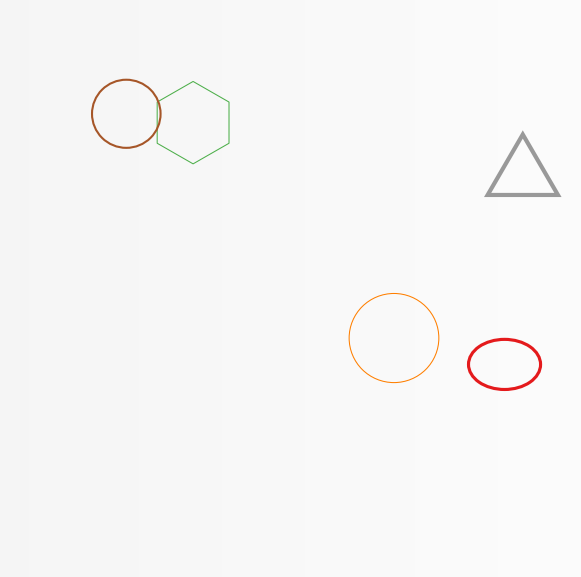[{"shape": "oval", "thickness": 1.5, "radius": 0.31, "center": [0.868, 0.368]}, {"shape": "hexagon", "thickness": 0.5, "radius": 0.36, "center": [0.332, 0.787]}, {"shape": "circle", "thickness": 0.5, "radius": 0.39, "center": [0.678, 0.414]}, {"shape": "circle", "thickness": 1, "radius": 0.29, "center": [0.217, 0.802]}, {"shape": "triangle", "thickness": 2, "radius": 0.35, "center": [0.899, 0.696]}]